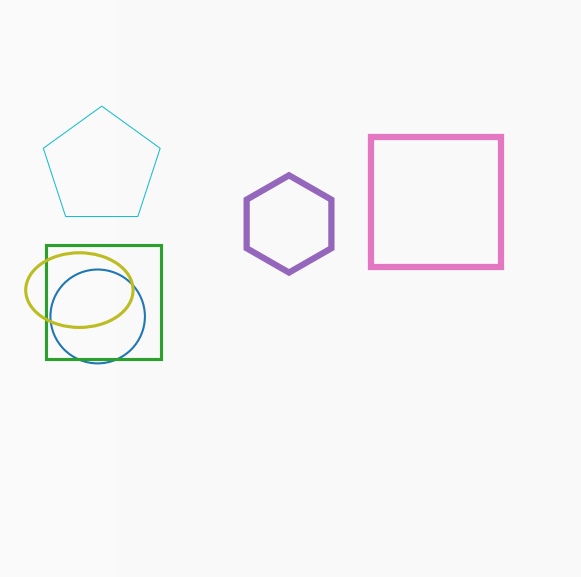[{"shape": "circle", "thickness": 1, "radius": 0.41, "center": [0.168, 0.451]}, {"shape": "square", "thickness": 1.5, "radius": 0.49, "center": [0.178, 0.476]}, {"shape": "hexagon", "thickness": 3, "radius": 0.42, "center": [0.497, 0.611]}, {"shape": "square", "thickness": 3, "radius": 0.56, "center": [0.75, 0.65]}, {"shape": "oval", "thickness": 1.5, "radius": 0.46, "center": [0.137, 0.497]}, {"shape": "pentagon", "thickness": 0.5, "radius": 0.53, "center": [0.175, 0.71]}]